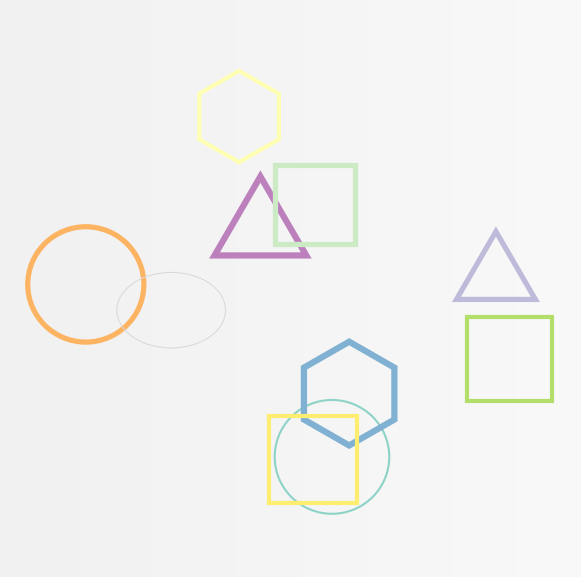[{"shape": "circle", "thickness": 1, "radius": 0.49, "center": [0.571, 0.208]}, {"shape": "hexagon", "thickness": 2, "radius": 0.4, "center": [0.411, 0.797]}, {"shape": "triangle", "thickness": 2.5, "radius": 0.39, "center": [0.853, 0.52]}, {"shape": "hexagon", "thickness": 3, "radius": 0.45, "center": [0.601, 0.318]}, {"shape": "circle", "thickness": 2.5, "radius": 0.5, "center": [0.148, 0.507]}, {"shape": "square", "thickness": 2, "radius": 0.36, "center": [0.876, 0.378]}, {"shape": "oval", "thickness": 0.5, "radius": 0.47, "center": [0.295, 0.462]}, {"shape": "triangle", "thickness": 3, "radius": 0.46, "center": [0.448, 0.602]}, {"shape": "square", "thickness": 2.5, "radius": 0.34, "center": [0.542, 0.644]}, {"shape": "square", "thickness": 2, "radius": 0.38, "center": [0.539, 0.204]}]